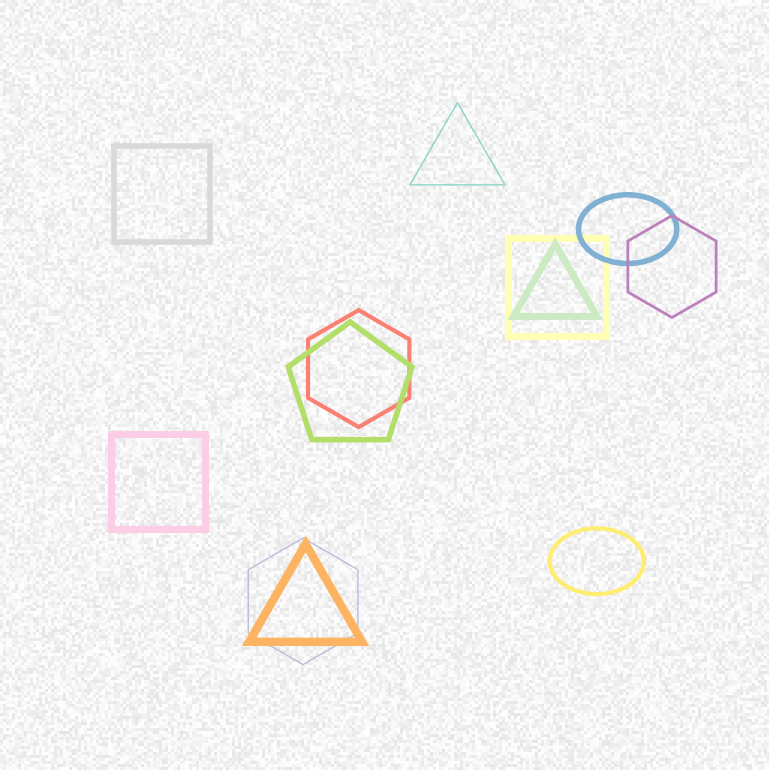[{"shape": "triangle", "thickness": 0.5, "radius": 0.36, "center": [0.594, 0.796]}, {"shape": "square", "thickness": 2.5, "radius": 0.32, "center": [0.724, 0.627]}, {"shape": "hexagon", "thickness": 0.5, "radius": 0.41, "center": [0.394, 0.219]}, {"shape": "hexagon", "thickness": 1.5, "radius": 0.38, "center": [0.466, 0.521]}, {"shape": "oval", "thickness": 2, "radius": 0.32, "center": [0.815, 0.702]}, {"shape": "triangle", "thickness": 3, "radius": 0.42, "center": [0.397, 0.209]}, {"shape": "pentagon", "thickness": 2, "radius": 0.42, "center": [0.455, 0.497]}, {"shape": "square", "thickness": 2.5, "radius": 0.31, "center": [0.206, 0.375]}, {"shape": "square", "thickness": 2, "radius": 0.31, "center": [0.21, 0.748]}, {"shape": "hexagon", "thickness": 1, "radius": 0.33, "center": [0.873, 0.654]}, {"shape": "triangle", "thickness": 2.5, "radius": 0.31, "center": [0.721, 0.62]}, {"shape": "oval", "thickness": 1.5, "radius": 0.3, "center": [0.775, 0.271]}]